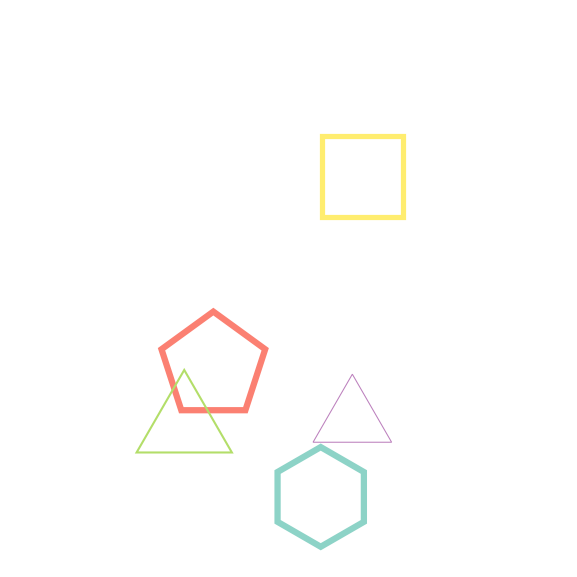[{"shape": "hexagon", "thickness": 3, "radius": 0.43, "center": [0.555, 0.139]}, {"shape": "pentagon", "thickness": 3, "radius": 0.47, "center": [0.369, 0.365]}, {"shape": "triangle", "thickness": 1, "radius": 0.48, "center": [0.319, 0.263]}, {"shape": "triangle", "thickness": 0.5, "radius": 0.39, "center": [0.61, 0.273]}, {"shape": "square", "thickness": 2.5, "radius": 0.35, "center": [0.628, 0.693]}]